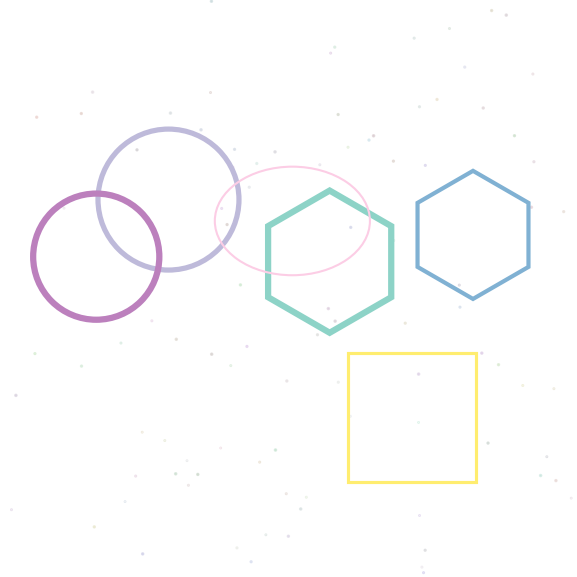[{"shape": "hexagon", "thickness": 3, "radius": 0.62, "center": [0.571, 0.546]}, {"shape": "circle", "thickness": 2.5, "radius": 0.61, "center": [0.292, 0.654]}, {"shape": "hexagon", "thickness": 2, "radius": 0.55, "center": [0.819, 0.592]}, {"shape": "oval", "thickness": 1, "radius": 0.67, "center": [0.506, 0.617]}, {"shape": "circle", "thickness": 3, "radius": 0.55, "center": [0.167, 0.555]}, {"shape": "square", "thickness": 1.5, "radius": 0.56, "center": [0.713, 0.276]}]